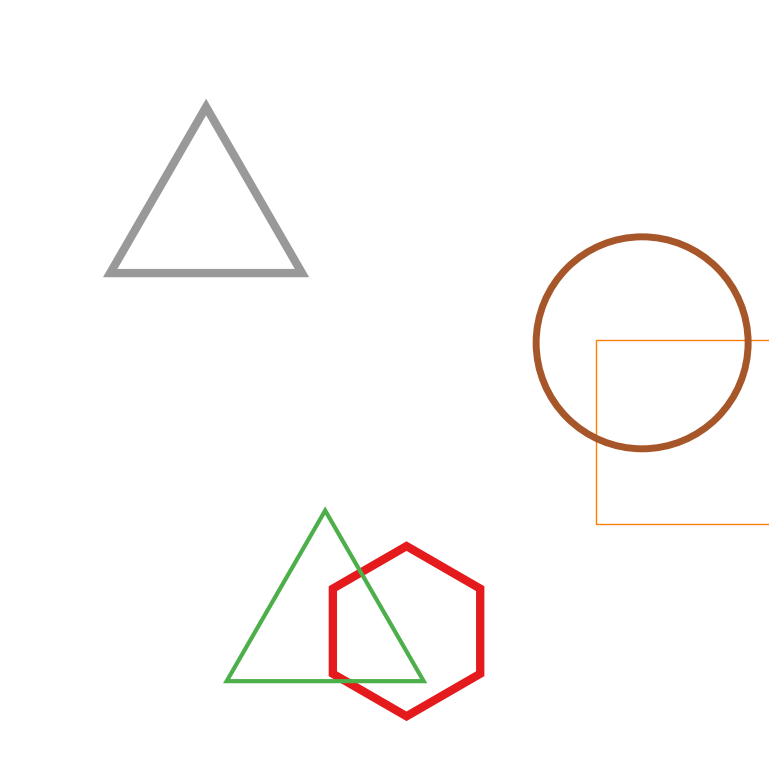[{"shape": "hexagon", "thickness": 3, "radius": 0.55, "center": [0.528, 0.18]}, {"shape": "triangle", "thickness": 1.5, "radius": 0.74, "center": [0.422, 0.189]}, {"shape": "square", "thickness": 0.5, "radius": 0.6, "center": [0.894, 0.439]}, {"shape": "circle", "thickness": 2.5, "radius": 0.69, "center": [0.834, 0.555]}, {"shape": "triangle", "thickness": 3, "radius": 0.72, "center": [0.268, 0.717]}]